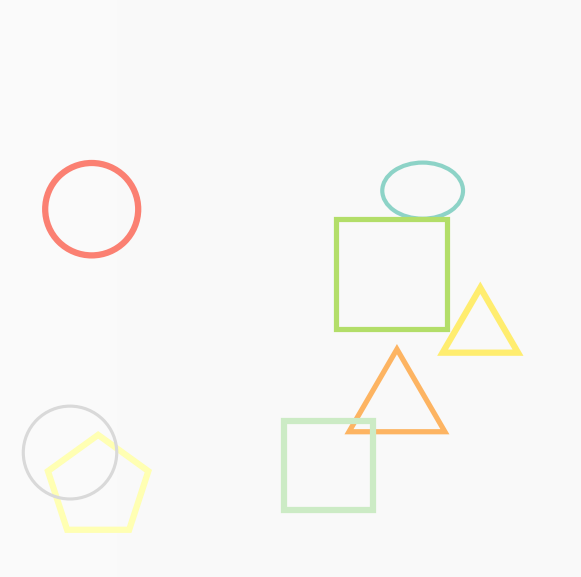[{"shape": "oval", "thickness": 2, "radius": 0.35, "center": [0.727, 0.669]}, {"shape": "pentagon", "thickness": 3, "radius": 0.45, "center": [0.169, 0.155]}, {"shape": "circle", "thickness": 3, "radius": 0.4, "center": [0.158, 0.637]}, {"shape": "triangle", "thickness": 2.5, "radius": 0.48, "center": [0.683, 0.299]}, {"shape": "square", "thickness": 2.5, "radius": 0.48, "center": [0.674, 0.525]}, {"shape": "circle", "thickness": 1.5, "radius": 0.4, "center": [0.12, 0.215]}, {"shape": "square", "thickness": 3, "radius": 0.38, "center": [0.564, 0.193]}, {"shape": "triangle", "thickness": 3, "radius": 0.37, "center": [0.826, 0.426]}]